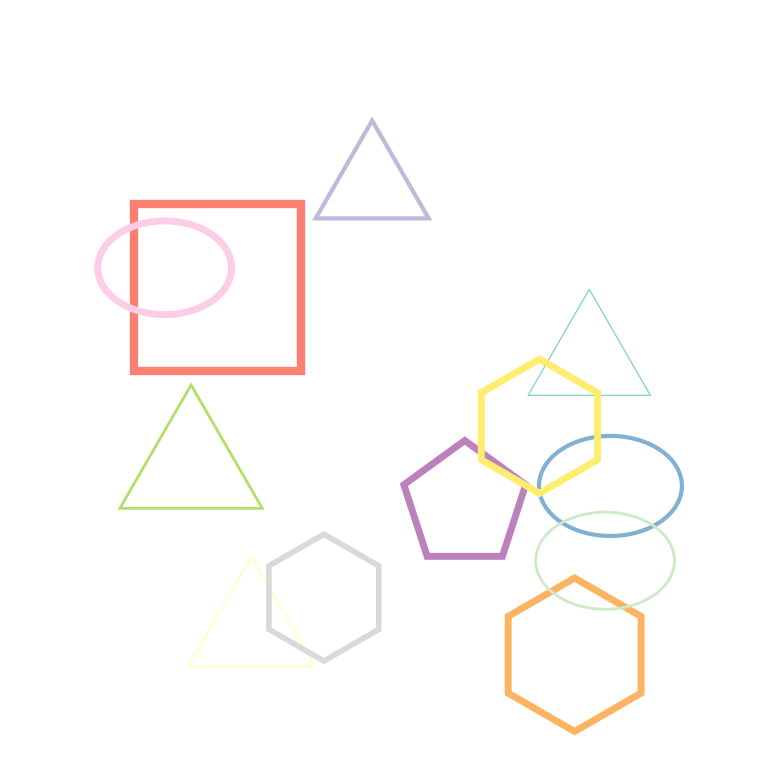[{"shape": "triangle", "thickness": 0.5, "radius": 0.46, "center": [0.765, 0.532]}, {"shape": "triangle", "thickness": 0.5, "radius": 0.47, "center": [0.327, 0.182]}, {"shape": "triangle", "thickness": 1.5, "radius": 0.42, "center": [0.483, 0.759]}, {"shape": "square", "thickness": 3, "radius": 0.54, "center": [0.283, 0.626]}, {"shape": "oval", "thickness": 1.5, "radius": 0.46, "center": [0.793, 0.369]}, {"shape": "hexagon", "thickness": 2.5, "radius": 0.5, "center": [0.746, 0.15]}, {"shape": "triangle", "thickness": 1, "radius": 0.53, "center": [0.248, 0.393]}, {"shape": "oval", "thickness": 2.5, "radius": 0.43, "center": [0.214, 0.652]}, {"shape": "hexagon", "thickness": 2, "radius": 0.41, "center": [0.421, 0.224]}, {"shape": "pentagon", "thickness": 2.5, "radius": 0.42, "center": [0.604, 0.345]}, {"shape": "oval", "thickness": 1, "radius": 0.45, "center": [0.786, 0.272]}, {"shape": "hexagon", "thickness": 2.5, "radius": 0.44, "center": [0.701, 0.446]}]